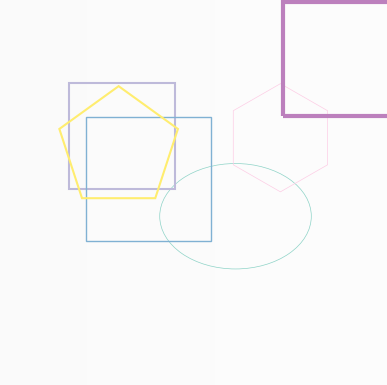[{"shape": "oval", "thickness": 0.5, "radius": 0.98, "center": [0.608, 0.438]}, {"shape": "square", "thickness": 1.5, "radius": 0.69, "center": [0.315, 0.647]}, {"shape": "square", "thickness": 1, "radius": 0.8, "center": [0.383, 0.535]}, {"shape": "hexagon", "thickness": 0.5, "radius": 0.7, "center": [0.724, 0.642]}, {"shape": "square", "thickness": 3, "radius": 0.75, "center": [0.881, 0.847]}, {"shape": "pentagon", "thickness": 1.5, "radius": 0.8, "center": [0.306, 0.615]}]